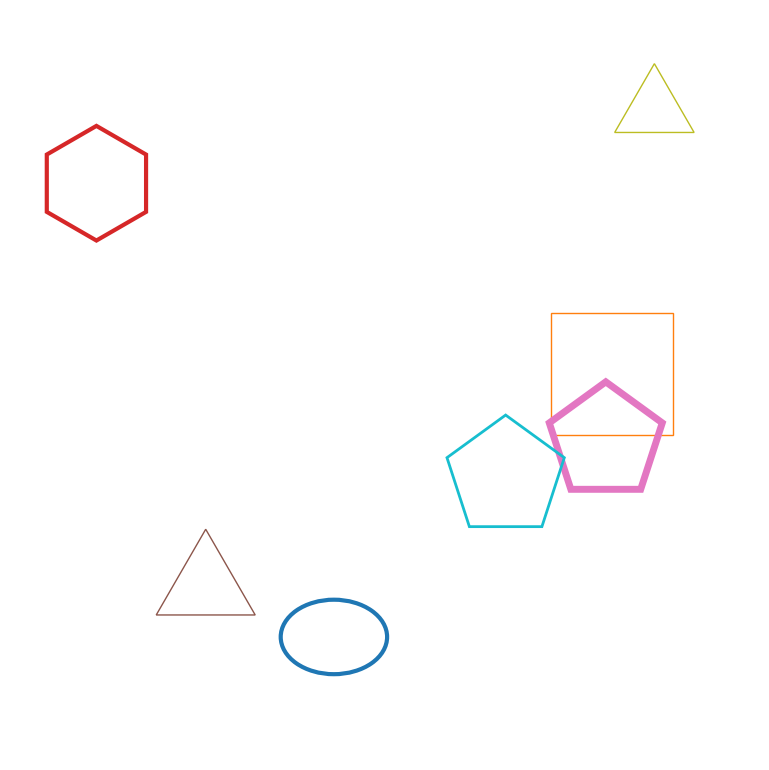[{"shape": "oval", "thickness": 1.5, "radius": 0.35, "center": [0.434, 0.173]}, {"shape": "square", "thickness": 0.5, "radius": 0.4, "center": [0.795, 0.514]}, {"shape": "hexagon", "thickness": 1.5, "radius": 0.37, "center": [0.125, 0.762]}, {"shape": "triangle", "thickness": 0.5, "radius": 0.37, "center": [0.267, 0.238]}, {"shape": "pentagon", "thickness": 2.5, "radius": 0.39, "center": [0.787, 0.427]}, {"shape": "triangle", "thickness": 0.5, "radius": 0.3, "center": [0.85, 0.858]}, {"shape": "pentagon", "thickness": 1, "radius": 0.4, "center": [0.657, 0.381]}]